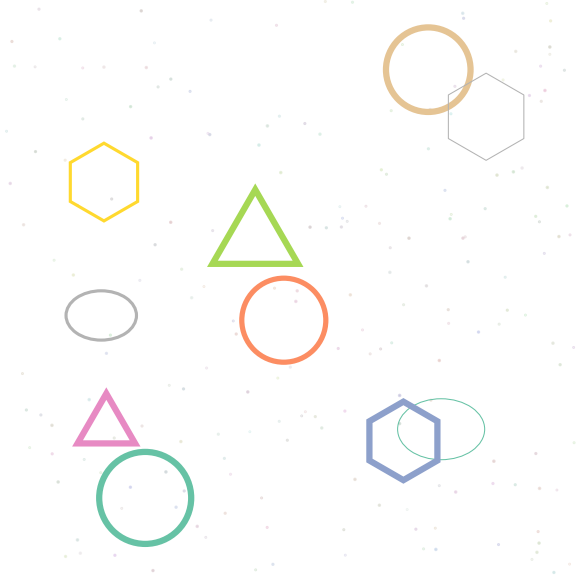[{"shape": "circle", "thickness": 3, "radius": 0.4, "center": [0.251, 0.137]}, {"shape": "oval", "thickness": 0.5, "radius": 0.38, "center": [0.764, 0.256]}, {"shape": "circle", "thickness": 2.5, "radius": 0.36, "center": [0.491, 0.445]}, {"shape": "hexagon", "thickness": 3, "radius": 0.34, "center": [0.699, 0.236]}, {"shape": "triangle", "thickness": 3, "radius": 0.29, "center": [0.184, 0.26]}, {"shape": "triangle", "thickness": 3, "radius": 0.43, "center": [0.442, 0.585]}, {"shape": "hexagon", "thickness": 1.5, "radius": 0.34, "center": [0.18, 0.684]}, {"shape": "circle", "thickness": 3, "radius": 0.37, "center": [0.742, 0.878]}, {"shape": "hexagon", "thickness": 0.5, "radius": 0.38, "center": [0.842, 0.797]}, {"shape": "oval", "thickness": 1.5, "radius": 0.3, "center": [0.175, 0.453]}]